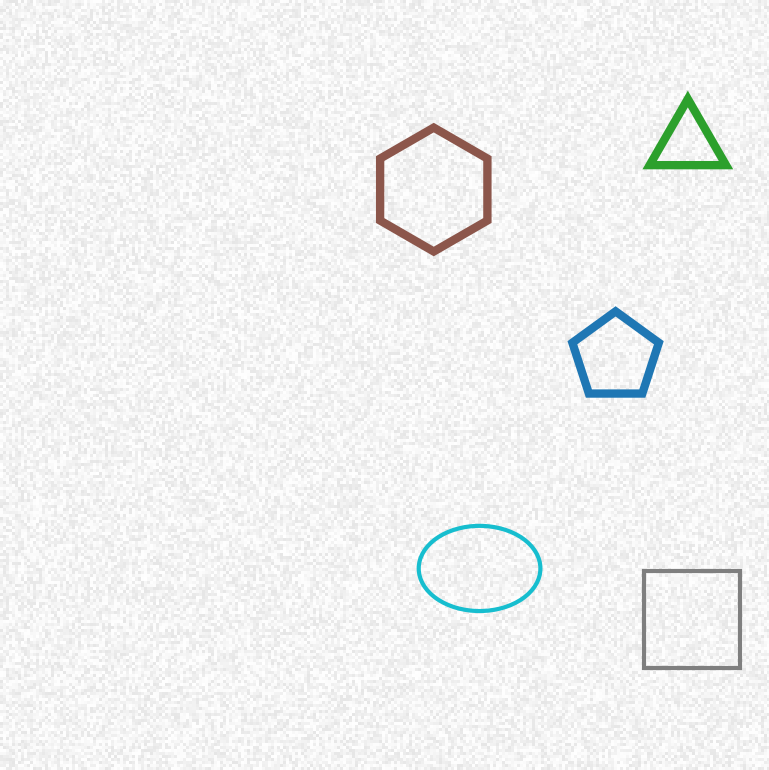[{"shape": "pentagon", "thickness": 3, "radius": 0.3, "center": [0.799, 0.537]}, {"shape": "triangle", "thickness": 3, "radius": 0.29, "center": [0.893, 0.814]}, {"shape": "hexagon", "thickness": 3, "radius": 0.4, "center": [0.563, 0.754]}, {"shape": "square", "thickness": 1.5, "radius": 0.31, "center": [0.899, 0.195]}, {"shape": "oval", "thickness": 1.5, "radius": 0.4, "center": [0.623, 0.262]}]